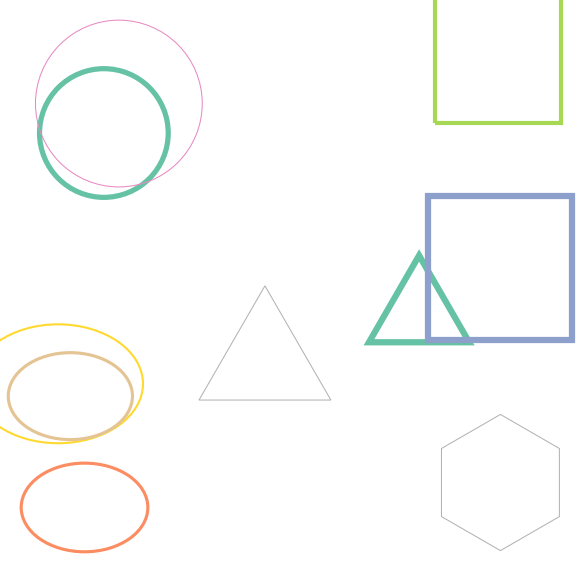[{"shape": "triangle", "thickness": 3, "radius": 0.5, "center": [0.726, 0.457]}, {"shape": "circle", "thickness": 2.5, "radius": 0.56, "center": [0.18, 0.769]}, {"shape": "oval", "thickness": 1.5, "radius": 0.55, "center": [0.146, 0.12]}, {"shape": "square", "thickness": 3, "radius": 0.63, "center": [0.866, 0.535]}, {"shape": "circle", "thickness": 0.5, "radius": 0.72, "center": [0.206, 0.82]}, {"shape": "square", "thickness": 2, "radius": 0.54, "center": [0.863, 0.895]}, {"shape": "oval", "thickness": 1, "radius": 0.74, "center": [0.101, 0.335]}, {"shape": "oval", "thickness": 1.5, "radius": 0.54, "center": [0.122, 0.313]}, {"shape": "hexagon", "thickness": 0.5, "radius": 0.59, "center": [0.867, 0.164]}, {"shape": "triangle", "thickness": 0.5, "radius": 0.66, "center": [0.459, 0.372]}]